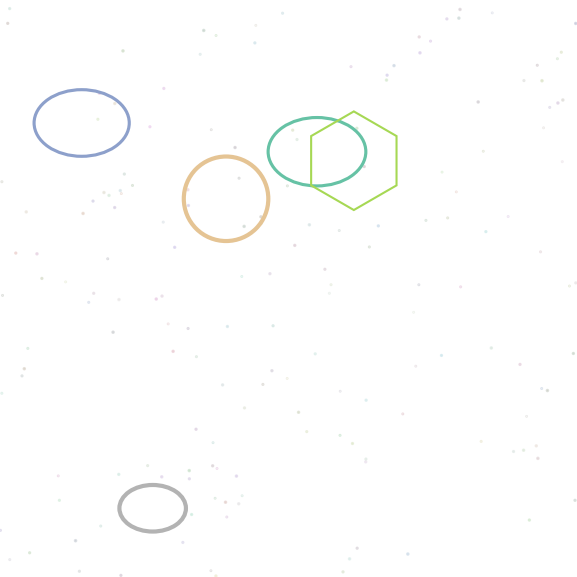[{"shape": "oval", "thickness": 1.5, "radius": 0.42, "center": [0.549, 0.736]}, {"shape": "oval", "thickness": 1.5, "radius": 0.41, "center": [0.141, 0.786]}, {"shape": "hexagon", "thickness": 1, "radius": 0.43, "center": [0.613, 0.721]}, {"shape": "circle", "thickness": 2, "radius": 0.37, "center": [0.391, 0.655]}, {"shape": "oval", "thickness": 2, "radius": 0.29, "center": [0.264, 0.119]}]